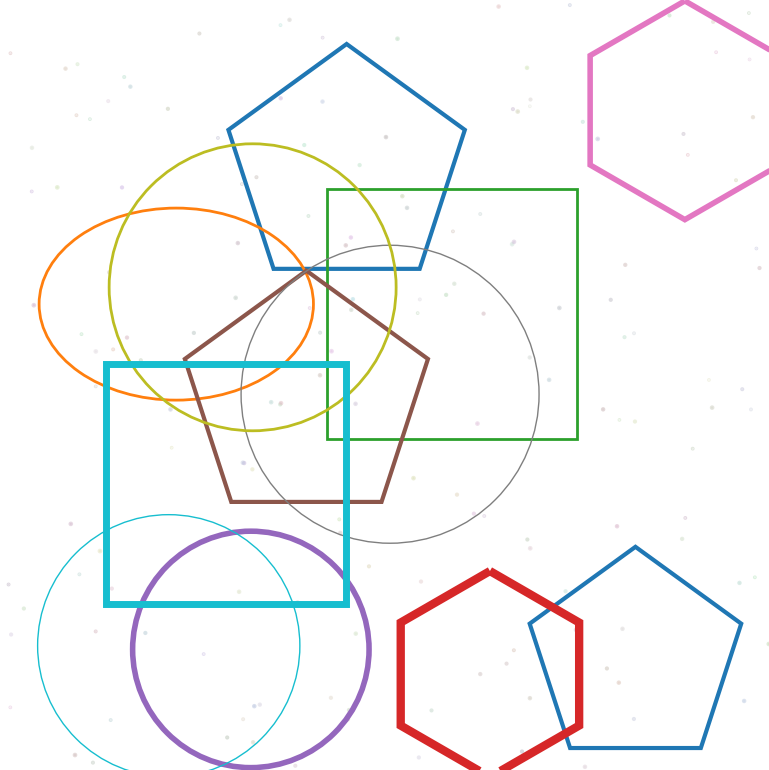[{"shape": "pentagon", "thickness": 1.5, "radius": 0.81, "center": [0.45, 0.781]}, {"shape": "pentagon", "thickness": 1.5, "radius": 0.72, "center": [0.825, 0.145]}, {"shape": "oval", "thickness": 1, "radius": 0.89, "center": [0.229, 0.605]}, {"shape": "square", "thickness": 1, "radius": 0.81, "center": [0.587, 0.592]}, {"shape": "hexagon", "thickness": 3, "radius": 0.67, "center": [0.636, 0.125]}, {"shape": "circle", "thickness": 2, "radius": 0.77, "center": [0.326, 0.157]}, {"shape": "pentagon", "thickness": 1.5, "radius": 0.83, "center": [0.398, 0.482]}, {"shape": "hexagon", "thickness": 2, "radius": 0.71, "center": [0.889, 0.857]}, {"shape": "circle", "thickness": 0.5, "radius": 0.97, "center": [0.507, 0.488]}, {"shape": "circle", "thickness": 1, "radius": 0.93, "center": [0.328, 0.627]}, {"shape": "square", "thickness": 2.5, "radius": 0.78, "center": [0.294, 0.371]}, {"shape": "circle", "thickness": 0.5, "radius": 0.85, "center": [0.219, 0.161]}]